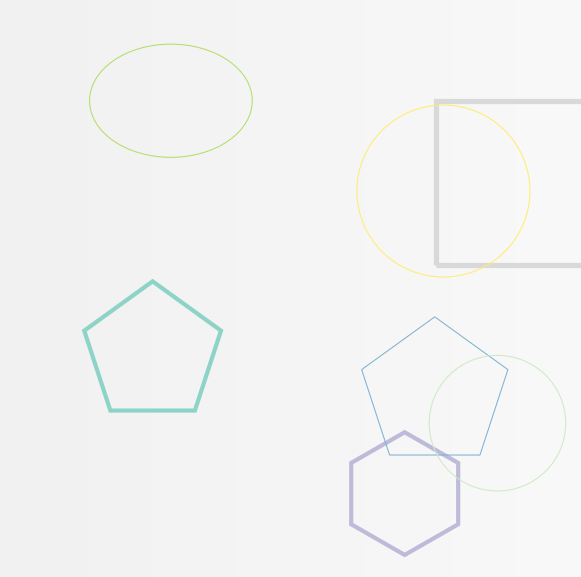[{"shape": "pentagon", "thickness": 2, "radius": 0.62, "center": [0.263, 0.388]}, {"shape": "hexagon", "thickness": 2, "radius": 0.53, "center": [0.696, 0.144]}, {"shape": "pentagon", "thickness": 0.5, "radius": 0.66, "center": [0.748, 0.318]}, {"shape": "oval", "thickness": 0.5, "radius": 0.7, "center": [0.294, 0.825]}, {"shape": "square", "thickness": 2.5, "radius": 0.71, "center": [0.892, 0.682]}, {"shape": "circle", "thickness": 0.5, "radius": 0.59, "center": [0.856, 0.266]}, {"shape": "circle", "thickness": 0.5, "radius": 0.74, "center": [0.763, 0.668]}]